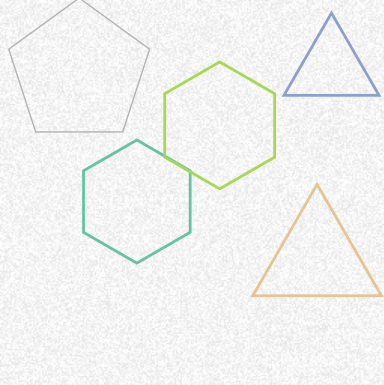[{"shape": "hexagon", "thickness": 2, "radius": 0.8, "center": [0.355, 0.476]}, {"shape": "triangle", "thickness": 2, "radius": 0.71, "center": [0.861, 0.824]}, {"shape": "hexagon", "thickness": 2, "radius": 0.82, "center": [0.571, 0.674]}, {"shape": "triangle", "thickness": 2, "radius": 0.96, "center": [0.824, 0.328]}, {"shape": "pentagon", "thickness": 1, "radius": 0.96, "center": [0.206, 0.813]}]